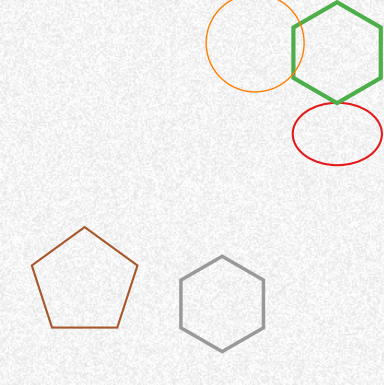[{"shape": "oval", "thickness": 1.5, "radius": 0.58, "center": [0.876, 0.652]}, {"shape": "hexagon", "thickness": 3, "radius": 0.66, "center": [0.876, 0.863]}, {"shape": "circle", "thickness": 1, "radius": 0.64, "center": [0.663, 0.888]}, {"shape": "pentagon", "thickness": 1.5, "radius": 0.72, "center": [0.22, 0.266]}, {"shape": "hexagon", "thickness": 2.5, "radius": 0.62, "center": [0.577, 0.211]}]